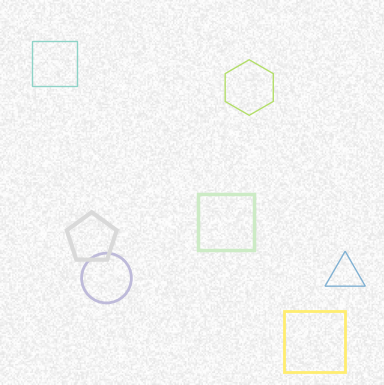[{"shape": "square", "thickness": 1, "radius": 0.3, "center": [0.142, 0.835]}, {"shape": "circle", "thickness": 2, "radius": 0.32, "center": [0.277, 0.278]}, {"shape": "triangle", "thickness": 1, "radius": 0.3, "center": [0.897, 0.287]}, {"shape": "hexagon", "thickness": 1, "radius": 0.36, "center": [0.647, 0.773]}, {"shape": "pentagon", "thickness": 3, "radius": 0.34, "center": [0.238, 0.381]}, {"shape": "square", "thickness": 2.5, "radius": 0.36, "center": [0.586, 0.423]}, {"shape": "square", "thickness": 2, "radius": 0.4, "center": [0.818, 0.113]}]